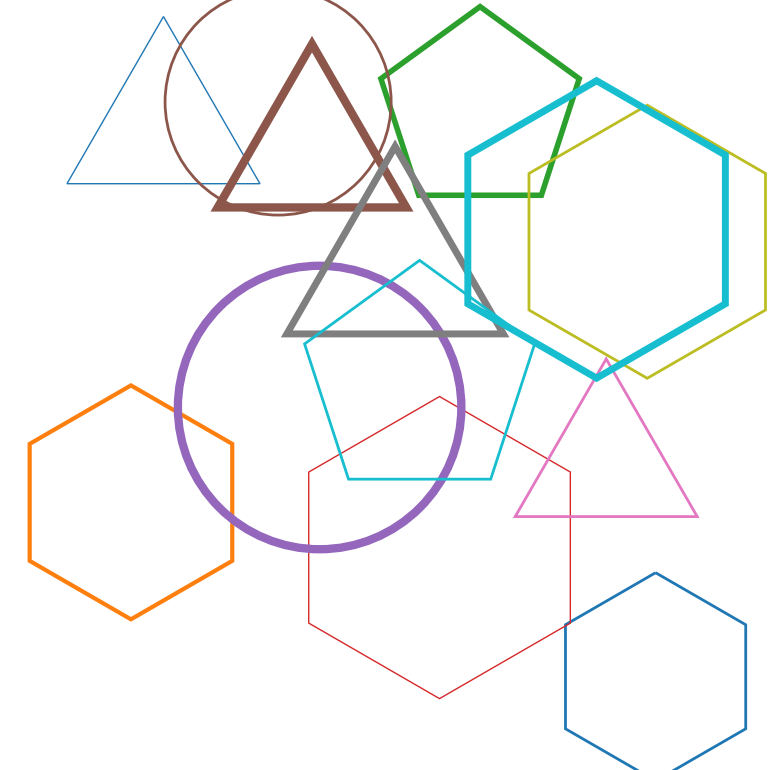[{"shape": "triangle", "thickness": 0.5, "radius": 0.72, "center": [0.212, 0.834]}, {"shape": "hexagon", "thickness": 1, "radius": 0.68, "center": [0.851, 0.121]}, {"shape": "hexagon", "thickness": 1.5, "radius": 0.76, "center": [0.17, 0.348]}, {"shape": "pentagon", "thickness": 2, "radius": 0.68, "center": [0.623, 0.856]}, {"shape": "hexagon", "thickness": 0.5, "radius": 0.98, "center": [0.571, 0.289]}, {"shape": "circle", "thickness": 3, "radius": 0.92, "center": [0.415, 0.471]}, {"shape": "triangle", "thickness": 3, "radius": 0.71, "center": [0.405, 0.801]}, {"shape": "circle", "thickness": 1, "radius": 0.73, "center": [0.361, 0.867]}, {"shape": "triangle", "thickness": 1, "radius": 0.68, "center": [0.787, 0.397]}, {"shape": "triangle", "thickness": 2.5, "radius": 0.81, "center": [0.513, 0.648]}, {"shape": "hexagon", "thickness": 1, "radius": 0.89, "center": [0.841, 0.686]}, {"shape": "hexagon", "thickness": 2.5, "radius": 0.97, "center": [0.775, 0.702]}, {"shape": "pentagon", "thickness": 1, "radius": 0.79, "center": [0.545, 0.505]}]